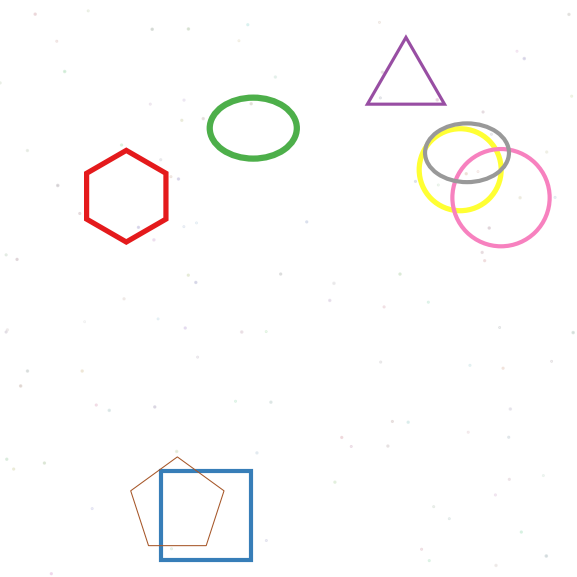[{"shape": "hexagon", "thickness": 2.5, "radius": 0.4, "center": [0.219, 0.659]}, {"shape": "square", "thickness": 2, "radius": 0.39, "center": [0.357, 0.107]}, {"shape": "oval", "thickness": 3, "radius": 0.38, "center": [0.439, 0.777]}, {"shape": "triangle", "thickness": 1.5, "radius": 0.39, "center": [0.703, 0.857]}, {"shape": "circle", "thickness": 2.5, "radius": 0.35, "center": [0.797, 0.705]}, {"shape": "pentagon", "thickness": 0.5, "radius": 0.42, "center": [0.307, 0.123]}, {"shape": "circle", "thickness": 2, "radius": 0.42, "center": [0.868, 0.657]}, {"shape": "oval", "thickness": 2, "radius": 0.36, "center": [0.809, 0.735]}]